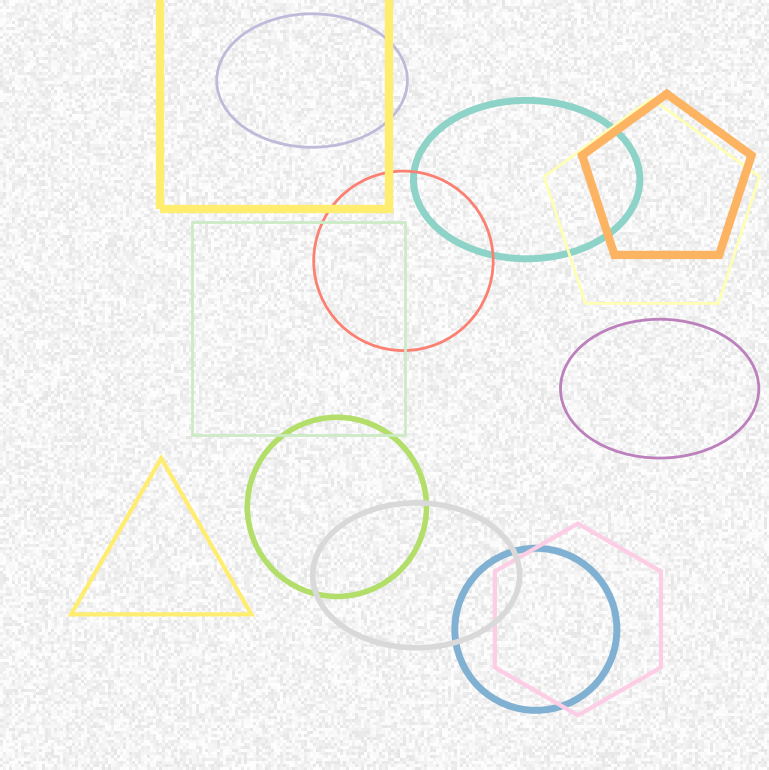[{"shape": "oval", "thickness": 2.5, "radius": 0.74, "center": [0.684, 0.767]}, {"shape": "pentagon", "thickness": 1, "radius": 0.74, "center": [0.846, 0.725]}, {"shape": "oval", "thickness": 1, "radius": 0.62, "center": [0.405, 0.895]}, {"shape": "circle", "thickness": 1, "radius": 0.58, "center": [0.524, 0.661]}, {"shape": "circle", "thickness": 2.5, "radius": 0.53, "center": [0.696, 0.183]}, {"shape": "pentagon", "thickness": 3, "radius": 0.58, "center": [0.866, 0.762]}, {"shape": "circle", "thickness": 2, "radius": 0.58, "center": [0.438, 0.342]}, {"shape": "hexagon", "thickness": 1.5, "radius": 0.62, "center": [0.75, 0.196]}, {"shape": "oval", "thickness": 2, "radius": 0.67, "center": [0.541, 0.253]}, {"shape": "oval", "thickness": 1, "radius": 0.64, "center": [0.857, 0.495]}, {"shape": "square", "thickness": 1, "radius": 0.69, "center": [0.388, 0.573]}, {"shape": "square", "thickness": 3, "radius": 0.75, "center": [0.356, 0.877]}, {"shape": "triangle", "thickness": 1.5, "radius": 0.68, "center": [0.209, 0.27]}]